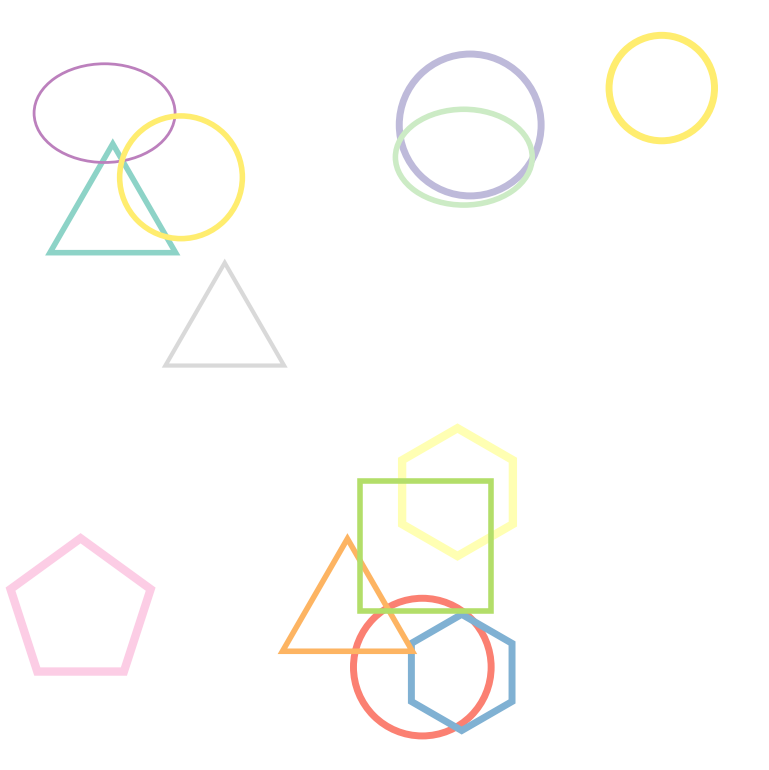[{"shape": "triangle", "thickness": 2, "radius": 0.47, "center": [0.146, 0.719]}, {"shape": "hexagon", "thickness": 3, "radius": 0.42, "center": [0.594, 0.361]}, {"shape": "circle", "thickness": 2.5, "radius": 0.46, "center": [0.611, 0.838]}, {"shape": "circle", "thickness": 2.5, "radius": 0.45, "center": [0.548, 0.134]}, {"shape": "hexagon", "thickness": 2.5, "radius": 0.38, "center": [0.6, 0.127]}, {"shape": "triangle", "thickness": 2, "radius": 0.49, "center": [0.451, 0.203]}, {"shape": "square", "thickness": 2, "radius": 0.42, "center": [0.553, 0.291]}, {"shape": "pentagon", "thickness": 3, "radius": 0.48, "center": [0.105, 0.205]}, {"shape": "triangle", "thickness": 1.5, "radius": 0.44, "center": [0.292, 0.57]}, {"shape": "oval", "thickness": 1, "radius": 0.46, "center": [0.136, 0.853]}, {"shape": "oval", "thickness": 2, "radius": 0.44, "center": [0.602, 0.796]}, {"shape": "circle", "thickness": 2.5, "radius": 0.34, "center": [0.859, 0.886]}, {"shape": "circle", "thickness": 2, "radius": 0.4, "center": [0.235, 0.77]}]